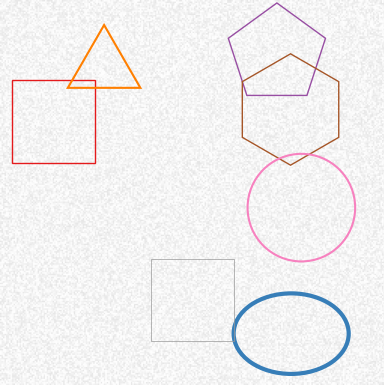[{"shape": "square", "thickness": 1, "radius": 0.54, "center": [0.139, 0.685]}, {"shape": "oval", "thickness": 3, "radius": 0.75, "center": [0.756, 0.133]}, {"shape": "pentagon", "thickness": 1, "radius": 0.66, "center": [0.719, 0.86]}, {"shape": "triangle", "thickness": 1.5, "radius": 0.54, "center": [0.27, 0.826]}, {"shape": "hexagon", "thickness": 1, "radius": 0.72, "center": [0.755, 0.716]}, {"shape": "circle", "thickness": 1.5, "radius": 0.7, "center": [0.783, 0.461]}, {"shape": "square", "thickness": 0.5, "radius": 0.54, "center": [0.5, 0.221]}]